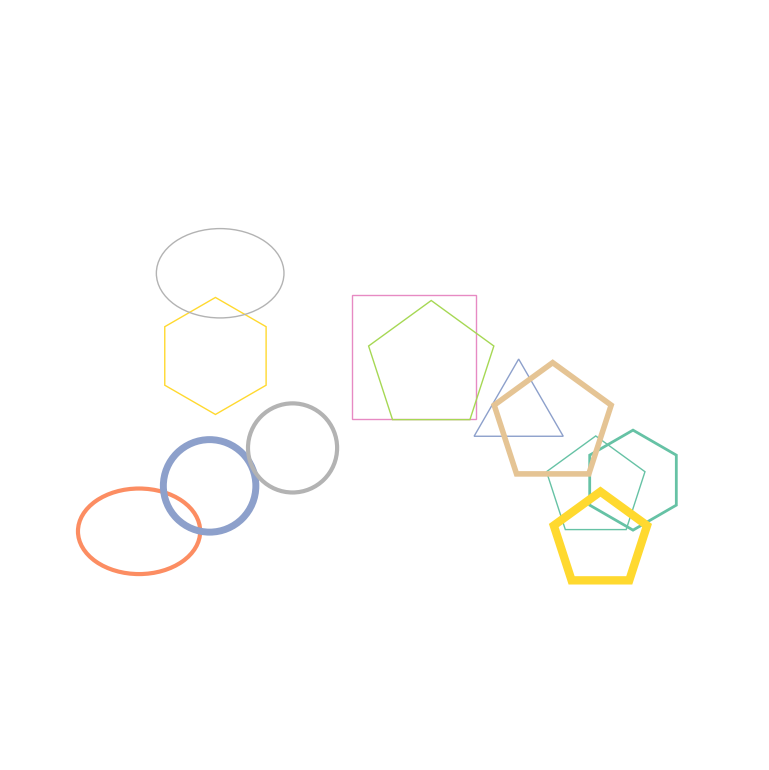[{"shape": "pentagon", "thickness": 0.5, "radius": 0.34, "center": [0.774, 0.367]}, {"shape": "hexagon", "thickness": 1, "radius": 0.32, "center": [0.822, 0.376]}, {"shape": "oval", "thickness": 1.5, "radius": 0.4, "center": [0.181, 0.31]}, {"shape": "circle", "thickness": 2.5, "radius": 0.3, "center": [0.272, 0.369]}, {"shape": "triangle", "thickness": 0.5, "radius": 0.33, "center": [0.674, 0.467]}, {"shape": "square", "thickness": 0.5, "radius": 0.4, "center": [0.537, 0.536]}, {"shape": "pentagon", "thickness": 0.5, "radius": 0.43, "center": [0.56, 0.524]}, {"shape": "hexagon", "thickness": 0.5, "radius": 0.38, "center": [0.28, 0.538]}, {"shape": "pentagon", "thickness": 3, "radius": 0.32, "center": [0.78, 0.298]}, {"shape": "pentagon", "thickness": 2, "radius": 0.4, "center": [0.718, 0.449]}, {"shape": "oval", "thickness": 0.5, "radius": 0.41, "center": [0.286, 0.645]}, {"shape": "circle", "thickness": 1.5, "radius": 0.29, "center": [0.38, 0.418]}]